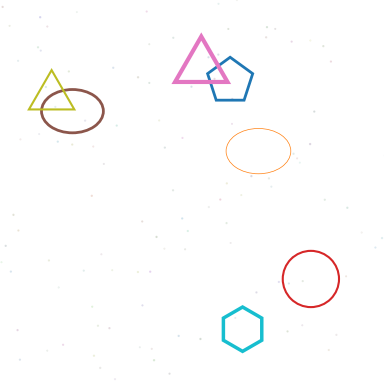[{"shape": "pentagon", "thickness": 2, "radius": 0.31, "center": [0.598, 0.79]}, {"shape": "oval", "thickness": 0.5, "radius": 0.42, "center": [0.671, 0.607]}, {"shape": "circle", "thickness": 1.5, "radius": 0.37, "center": [0.807, 0.275]}, {"shape": "oval", "thickness": 2, "radius": 0.4, "center": [0.188, 0.711]}, {"shape": "triangle", "thickness": 3, "radius": 0.39, "center": [0.523, 0.826]}, {"shape": "triangle", "thickness": 1.5, "radius": 0.34, "center": [0.134, 0.75]}, {"shape": "hexagon", "thickness": 2.5, "radius": 0.29, "center": [0.63, 0.145]}]